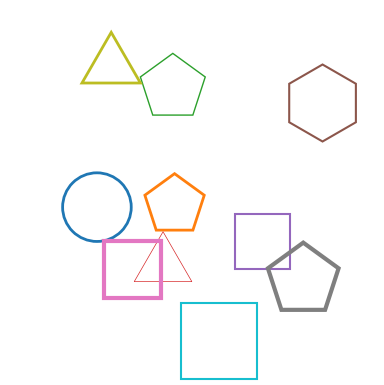[{"shape": "circle", "thickness": 2, "radius": 0.45, "center": [0.252, 0.462]}, {"shape": "pentagon", "thickness": 2, "radius": 0.41, "center": [0.453, 0.468]}, {"shape": "pentagon", "thickness": 1, "radius": 0.44, "center": [0.449, 0.773]}, {"shape": "triangle", "thickness": 0.5, "radius": 0.43, "center": [0.423, 0.312]}, {"shape": "square", "thickness": 1.5, "radius": 0.36, "center": [0.682, 0.374]}, {"shape": "hexagon", "thickness": 1.5, "radius": 0.5, "center": [0.838, 0.732]}, {"shape": "square", "thickness": 3, "radius": 0.37, "center": [0.344, 0.301]}, {"shape": "pentagon", "thickness": 3, "radius": 0.48, "center": [0.788, 0.273]}, {"shape": "triangle", "thickness": 2, "radius": 0.44, "center": [0.289, 0.828]}, {"shape": "square", "thickness": 1.5, "radius": 0.49, "center": [0.569, 0.115]}]